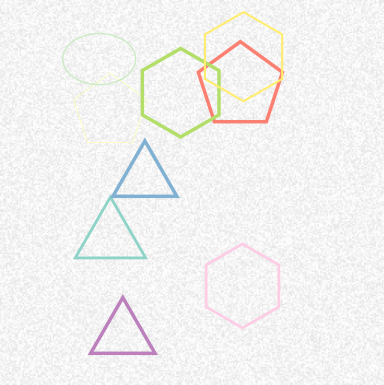[{"shape": "triangle", "thickness": 2, "radius": 0.53, "center": [0.287, 0.383]}, {"shape": "pentagon", "thickness": 0.5, "radius": 0.5, "center": [0.286, 0.711]}, {"shape": "pentagon", "thickness": 2.5, "radius": 0.57, "center": [0.624, 0.777]}, {"shape": "triangle", "thickness": 2.5, "radius": 0.48, "center": [0.376, 0.538]}, {"shape": "hexagon", "thickness": 2.5, "radius": 0.57, "center": [0.469, 0.759]}, {"shape": "hexagon", "thickness": 2, "radius": 0.55, "center": [0.63, 0.257]}, {"shape": "triangle", "thickness": 2.5, "radius": 0.48, "center": [0.319, 0.131]}, {"shape": "oval", "thickness": 1, "radius": 0.47, "center": [0.258, 0.847]}, {"shape": "hexagon", "thickness": 1.5, "radius": 0.58, "center": [0.633, 0.853]}]